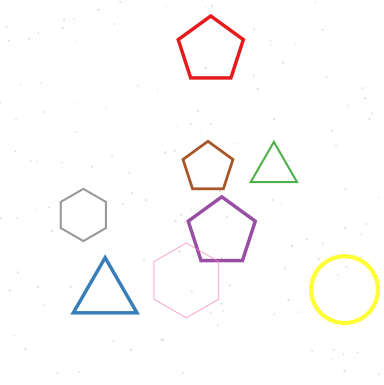[{"shape": "pentagon", "thickness": 2.5, "radius": 0.44, "center": [0.548, 0.87]}, {"shape": "triangle", "thickness": 2.5, "radius": 0.48, "center": [0.273, 0.235]}, {"shape": "triangle", "thickness": 1.5, "radius": 0.35, "center": [0.711, 0.562]}, {"shape": "pentagon", "thickness": 2.5, "radius": 0.46, "center": [0.576, 0.397]}, {"shape": "circle", "thickness": 3, "radius": 0.43, "center": [0.895, 0.248]}, {"shape": "pentagon", "thickness": 2, "radius": 0.34, "center": [0.54, 0.565]}, {"shape": "hexagon", "thickness": 0.5, "radius": 0.49, "center": [0.484, 0.272]}, {"shape": "hexagon", "thickness": 1.5, "radius": 0.34, "center": [0.217, 0.442]}]